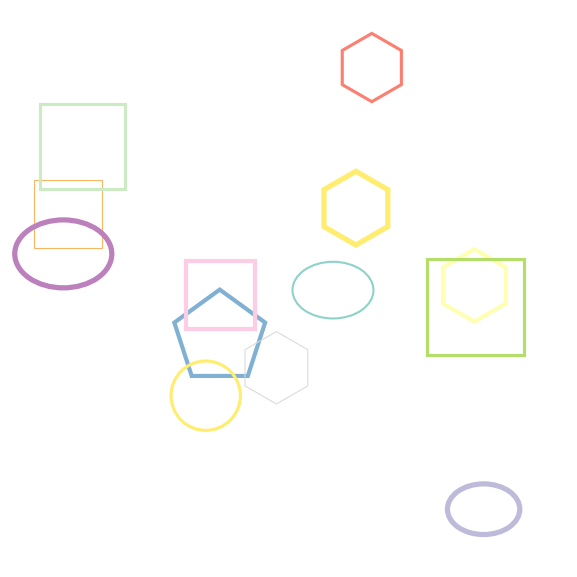[{"shape": "oval", "thickness": 1, "radius": 0.35, "center": [0.577, 0.497]}, {"shape": "hexagon", "thickness": 2, "radius": 0.31, "center": [0.822, 0.505]}, {"shape": "oval", "thickness": 2.5, "radius": 0.31, "center": [0.837, 0.117]}, {"shape": "hexagon", "thickness": 1.5, "radius": 0.3, "center": [0.644, 0.882]}, {"shape": "pentagon", "thickness": 2, "radius": 0.41, "center": [0.381, 0.415]}, {"shape": "square", "thickness": 0.5, "radius": 0.29, "center": [0.117, 0.629]}, {"shape": "square", "thickness": 1.5, "radius": 0.42, "center": [0.823, 0.468]}, {"shape": "square", "thickness": 2, "radius": 0.3, "center": [0.382, 0.489]}, {"shape": "hexagon", "thickness": 0.5, "radius": 0.31, "center": [0.479, 0.362]}, {"shape": "oval", "thickness": 2.5, "radius": 0.42, "center": [0.11, 0.56]}, {"shape": "square", "thickness": 1.5, "radius": 0.37, "center": [0.143, 0.745]}, {"shape": "hexagon", "thickness": 2.5, "radius": 0.32, "center": [0.616, 0.639]}, {"shape": "circle", "thickness": 1.5, "radius": 0.3, "center": [0.356, 0.314]}]